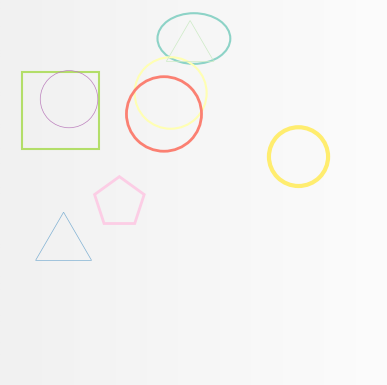[{"shape": "oval", "thickness": 1.5, "radius": 0.47, "center": [0.5, 0.9]}, {"shape": "circle", "thickness": 1.5, "radius": 0.46, "center": [0.44, 0.758]}, {"shape": "circle", "thickness": 2, "radius": 0.48, "center": [0.423, 0.704]}, {"shape": "triangle", "thickness": 0.5, "radius": 0.42, "center": [0.164, 0.365]}, {"shape": "square", "thickness": 1.5, "radius": 0.5, "center": [0.156, 0.713]}, {"shape": "pentagon", "thickness": 2, "radius": 0.34, "center": [0.308, 0.474]}, {"shape": "circle", "thickness": 0.5, "radius": 0.37, "center": [0.178, 0.742]}, {"shape": "triangle", "thickness": 0.5, "radius": 0.35, "center": [0.491, 0.876]}, {"shape": "circle", "thickness": 3, "radius": 0.38, "center": [0.77, 0.593]}]